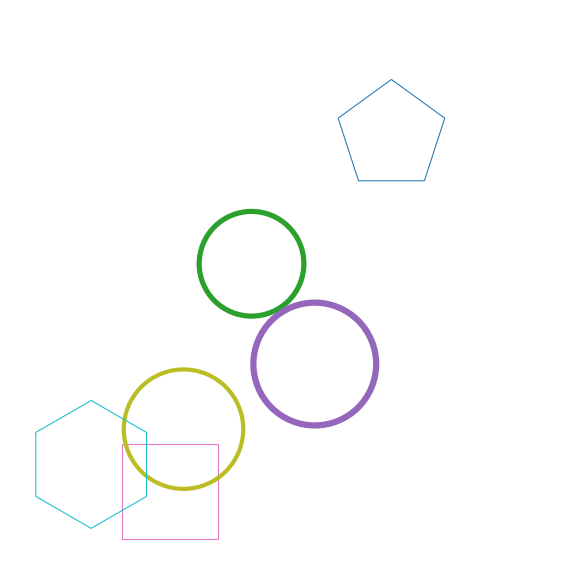[{"shape": "pentagon", "thickness": 0.5, "radius": 0.49, "center": [0.678, 0.765]}, {"shape": "circle", "thickness": 2.5, "radius": 0.45, "center": [0.436, 0.542]}, {"shape": "circle", "thickness": 3, "radius": 0.53, "center": [0.545, 0.369]}, {"shape": "square", "thickness": 0.5, "radius": 0.41, "center": [0.294, 0.148]}, {"shape": "circle", "thickness": 2, "radius": 0.52, "center": [0.318, 0.256]}, {"shape": "hexagon", "thickness": 0.5, "radius": 0.55, "center": [0.158, 0.195]}]